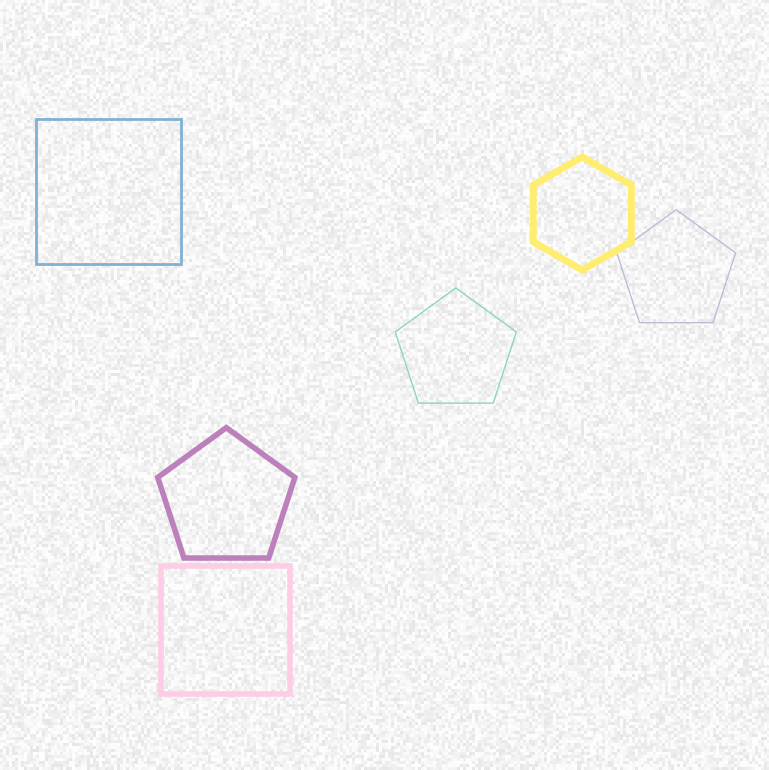[{"shape": "pentagon", "thickness": 0.5, "radius": 0.41, "center": [0.592, 0.543]}, {"shape": "pentagon", "thickness": 0.5, "radius": 0.41, "center": [0.878, 0.647]}, {"shape": "square", "thickness": 1, "radius": 0.47, "center": [0.141, 0.751]}, {"shape": "square", "thickness": 2, "radius": 0.42, "center": [0.293, 0.182]}, {"shape": "pentagon", "thickness": 2, "radius": 0.47, "center": [0.294, 0.351]}, {"shape": "hexagon", "thickness": 2.5, "radius": 0.37, "center": [0.756, 0.723]}]